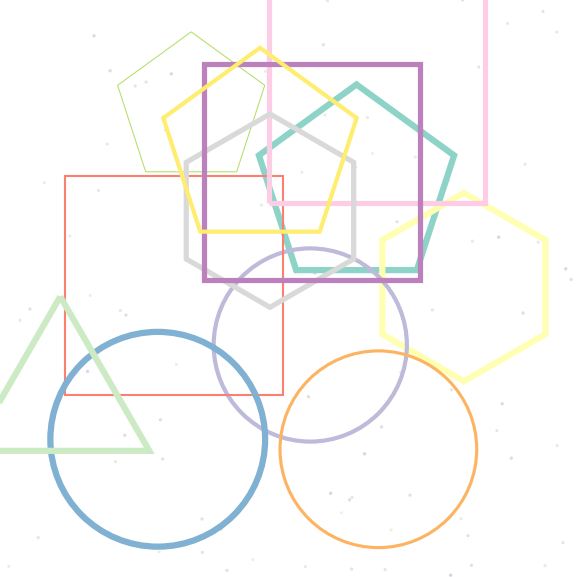[{"shape": "pentagon", "thickness": 3, "radius": 0.89, "center": [0.617, 0.675]}, {"shape": "hexagon", "thickness": 3, "radius": 0.82, "center": [0.803, 0.502]}, {"shape": "circle", "thickness": 2, "radius": 0.84, "center": [0.537, 0.402]}, {"shape": "square", "thickness": 1, "radius": 0.95, "center": [0.301, 0.505]}, {"shape": "circle", "thickness": 3, "radius": 0.93, "center": [0.273, 0.238]}, {"shape": "circle", "thickness": 1.5, "radius": 0.85, "center": [0.655, 0.221]}, {"shape": "pentagon", "thickness": 0.5, "radius": 0.67, "center": [0.331, 0.81]}, {"shape": "square", "thickness": 2.5, "radius": 0.93, "center": [0.653, 0.834]}, {"shape": "hexagon", "thickness": 2.5, "radius": 0.84, "center": [0.467, 0.634]}, {"shape": "square", "thickness": 2.5, "radius": 0.93, "center": [0.541, 0.702]}, {"shape": "triangle", "thickness": 3, "radius": 0.89, "center": [0.104, 0.308]}, {"shape": "pentagon", "thickness": 2, "radius": 0.88, "center": [0.45, 0.74]}]